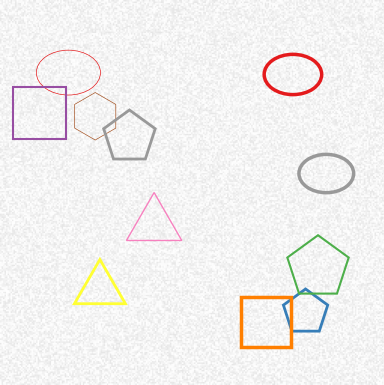[{"shape": "oval", "thickness": 0.5, "radius": 0.42, "center": [0.178, 0.811]}, {"shape": "oval", "thickness": 2.5, "radius": 0.37, "center": [0.761, 0.807]}, {"shape": "pentagon", "thickness": 2, "radius": 0.3, "center": [0.794, 0.189]}, {"shape": "pentagon", "thickness": 1.5, "radius": 0.42, "center": [0.826, 0.305]}, {"shape": "square", "thickness": 1.5, "radius": 0.34, "center": [0.103, 0.706]}, {"shape": "square", "thickness": 2.5, "radius": 0.32, "center": [0.691, 0.163]}, {"shape": "triangle", "thickness": 2, "radius": 0.38, "center": [0.259, 0.249]}, {"shape": "hexagon", "thickness": 0.5, "radius": 0.31, "center": [0.247, 0.698]}, {"shape": "triangle", "thickness": 1, "radius": 0.41, "center": [0.4, 0.417]}, {"shape": "pentagon", "thickness": 2, "radius": 0.35, "center": [0.336, 0.644]}, {"shape": "oval", "thickness": 2.5, "radius": 0.36, "center": [0.848, 0.549]}]